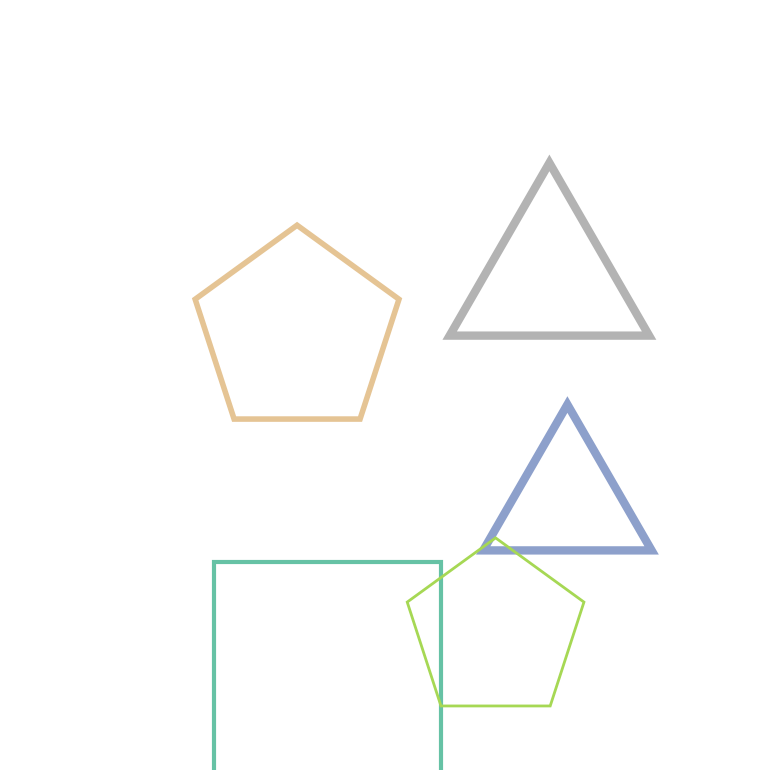[{"shape": "square", "thickness": 1.5, "radius": 0.74, "center": [0.426, 0.123]}, {"shape": "triangle", "thickness": 3, "radius": 0.63, "center": [0.737, 0.348]}, {"shape": "pentagon", "thickness": 1, "radius": 0.6, "center": [0.644, 0.181]}, {"shape": "pentagon", "thickness": 2, "radius": 0.7, "center": [0.386, 0.568]}, {"shape": "triangle", "thickness": 3, "radius": 0.75, "center": [0.714, 0.639]}]